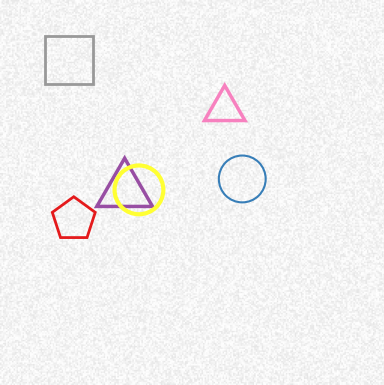[{"shape": "pentagon", "thickness": 2, "radius": 0.29, "center": [0.192, 0.43]}, {"shape": "circle", "thickness": 1.5, "radius": 0.3, "center": [0.629, 0.535]}, {"shape": "triangle", "thickness": 2.5, "radius": 0.42, "center": [0.324, 0.506]}, {"shape": "circle", "thickness": 3, "radius": 0.32, "center": [0.361, 0.507]}, {"shape": "triangle", "thickness": 2.5, "radius": 0.3, "center": [0.584, 0.717]}, {"shape": "square", "thickness": 2, "radius": 0.31, "center": [0.18, 0.845]}]